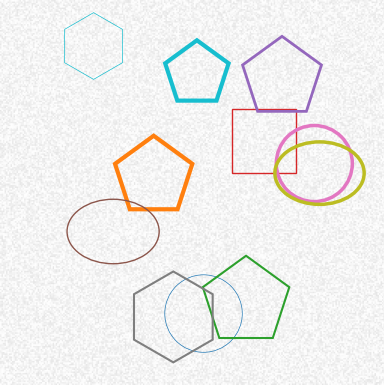[{"shape": "circle", "thickness": 0.5, "radius": 0.5, "center": [0.529, 0.186]}, {"shape": "pentagon", "thickness": 3, "radius": 0.53, "center": [0.399, 0.542]}, {"shape": "pentagon", "thickness": 1.5, "radius": 0.59, "center": [0.639, 0.218]}, {"shape": "square", "thickness": 1, "radius": 0.41, "center": [0.686, 0.634]}, {"shape": "pentagon", "thickness": 2, "radius": 0.54, "center": [0.733, 0.798]}, {"shape": "oval", "thickness": 1, "radius": 0.6, "center": [0.294, 0.399]}, {"shape": "circle", "thickness": 2.5, "radius": 0.49, "center": [0.816, 0.575]}, {"shape": "hexagon", "thickness": 1.5, "radius": 0.59, "center": [0.45, 0.177]}, {"shape": "oval", "thickness": 2.5, "radius": 0.58, "center": [0.83, 0.55]}, {"shape": "pentagon", "thickness": 3, "radius": 0.43, "center": [0.511, 0.809]}, {"shape": "hexagon", "thickness": 0.5, "radius": 0.43, "center": [0.243, 0.88]}]